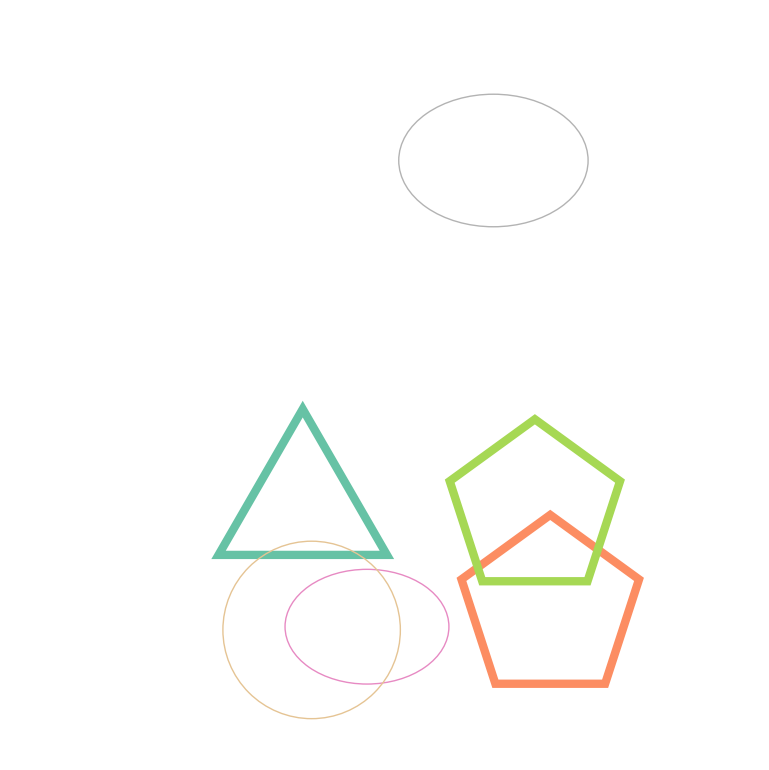[{"shape": "triangle", "thickness": 3, "radius": 0.63, "center": [0.393, 0.342]}, {"shape": "pentagon", "thickness": 3, "radius": 0.61, "center": [0.715, 0.21]}, {"shape": "oval", "thickness": 0.5, "radius": 0.53, "center": [0.477, 0.186]}, {"shape": "pentagon", "thickness": 3, "radius": 0.58, "center": [0.695, 0.339]}, {"shape": "circle", "thickness": 0.5, "radius": 0.58, "center": [0.405, 0.182]}, {"shape": "oval", "thickness": 0.5, "radius": 0.61, "center": [0.641, 0.792]}]